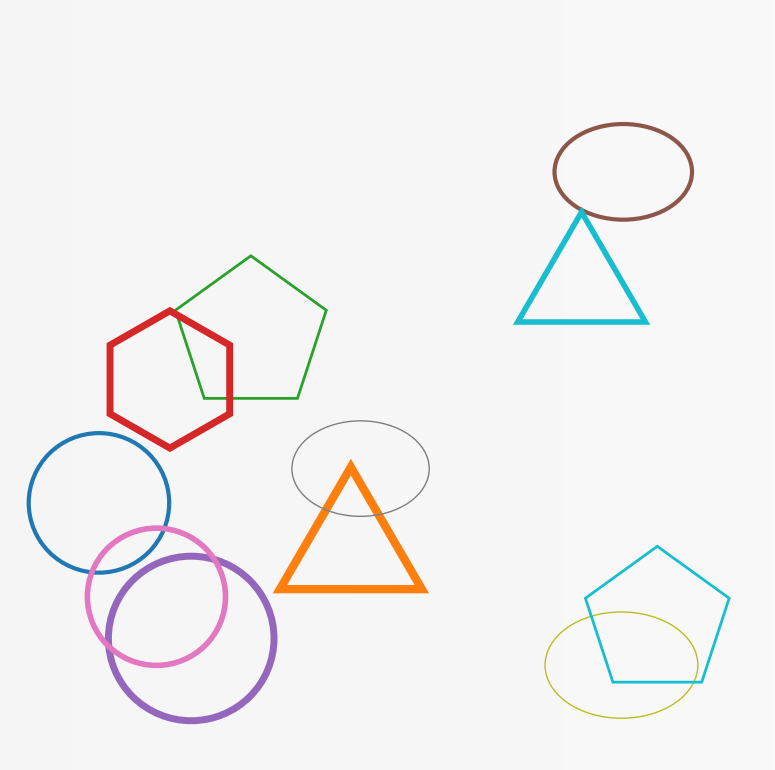[{"shape": "circle", "thickness": 1.5, "radius": 0.45, "center": [0.128, 0.347]}, {"shape": "triangle", "thickness": 3, "radius": 0.53, "center": [0.453, 0.288]}, {"shape": "pentagon", "thickness": 1, "radius": 0.51, "center": [0.324, 0.565]}, {"shape": "hexagon", "thickness": 2.5, "radius": 0.45, "center": [0.219, 0.507]}, {"shape": "circle", "thickness": 2.5, "radius": 0.53, "center": [0.247, 0.171]}, {"shape": "oval", "thickness": 1.5, "radius": 0.44, "center": [0.804, 0.777]}, {"shape": "circle", "thickness": 2, "radius": 0.45, "center": [0.202, 0.225]}, {"shape": "oval", "thickness": 0.5, "radius": 0.44, "center": [0.465, 0.391]}, {"shape": "oval", "thickness": 0.5, "radius": 0.49, "center": [0.802, 0.136]}, {"shape": "triangle", "thickness": 2, "radius": 0.48, "center": [0.75, 0.629]}, {"shape": "pentagon", "thickness": 1, "radius": 0.49, "center": [0.848, 0.193]}]